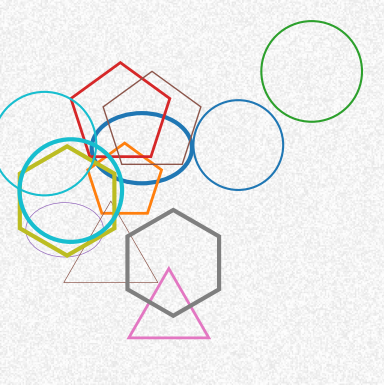[{"shape": "circle", "thickness": 1.5, "radius": 0.58, "center": [0.619, 0.623]}, {"shape": "oval", "thickness": 3, "radius": 0.65, "center": [0.368, 0.615]}, {"shape": "pentagon", "thickness": 2, "radius": 0.5, "center": [0.324, 0.528]}, {"shape": "circle", "thickness": 1.5, "radius": 0.65, "center": [0.81, 0.814]}, {"shape": "pentagon", "thickness": 2, "radius": 0.68, "center": [0.313, 0.702]}, {"shape": "oval", "thickness": 0.5, "radius": 0.5, "center": [0.168, 0.403]}, {"shape": "pentagon", "thickness": 1, "radius": 0.67, "center": [0.395, 0.681]}, {"shape": "triangle", "thickness": 0.5, "radius": 0.71, "center": [0.288, 0.336]}, {"shape": "triangle", "thickness": 2, "radius": 0.6, "center": [0.438, 0.182]}, {"shape": "hexagon", "thickness": 3, "radius": 0.69, "center": [0.45, 0.317]}, {"shape": "hexagon", "thickness": 3, "radius": 0.71, "center": [0.174, 0.478]}, {"shape": "circle", "thickness": 3, "radius": 0.67, "center": [0.184, 0.505]}, {"shape": "circle", "thickness": 1.5, "radius": 0.67, "center": [0.115, 0.627]}]